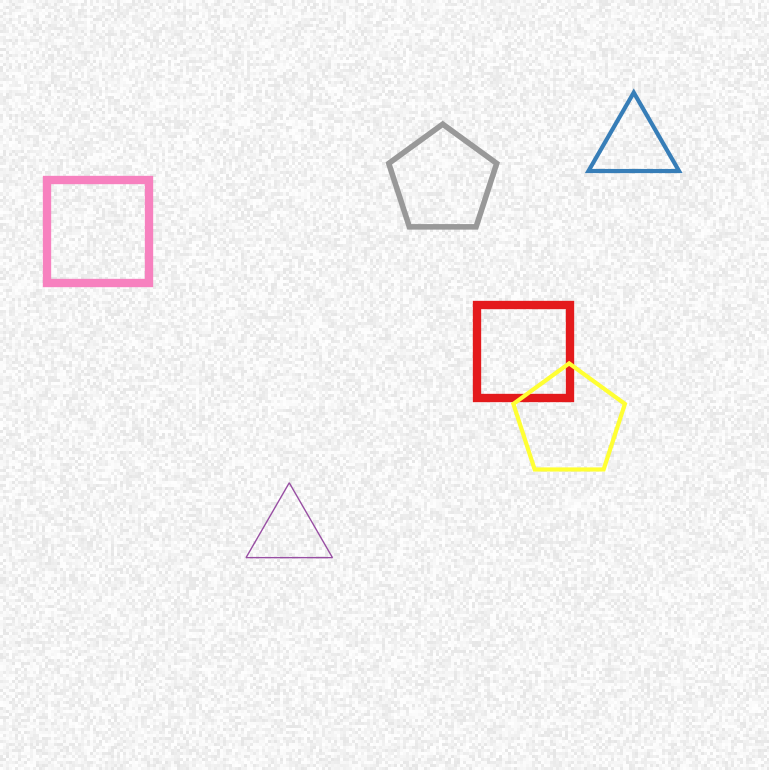[{"shape": "square", "thickness": 3, "radius": 0.3, "center": [0.68, 0.543]}, {"shape": "triangle", "thickness": 1.5, "radius": 0.34, "center": [0.823, 0.812]}, {"shape": "triangle", "thickness": 0.5, "radius": 0.32, "center": [0.376, 0.308]}, {"shape": "pentagon", "thickness": 1.5, "radius": 0.38, "center": [0.739, 0.452]}, {"shape": "square", "thickness": 3, "radius": 0.33, "center": [0.127, 0.699]}, {"shape": "pentagon", "thickness": 2, "radius": 0.37, "center": [0.575, 0.765]}]